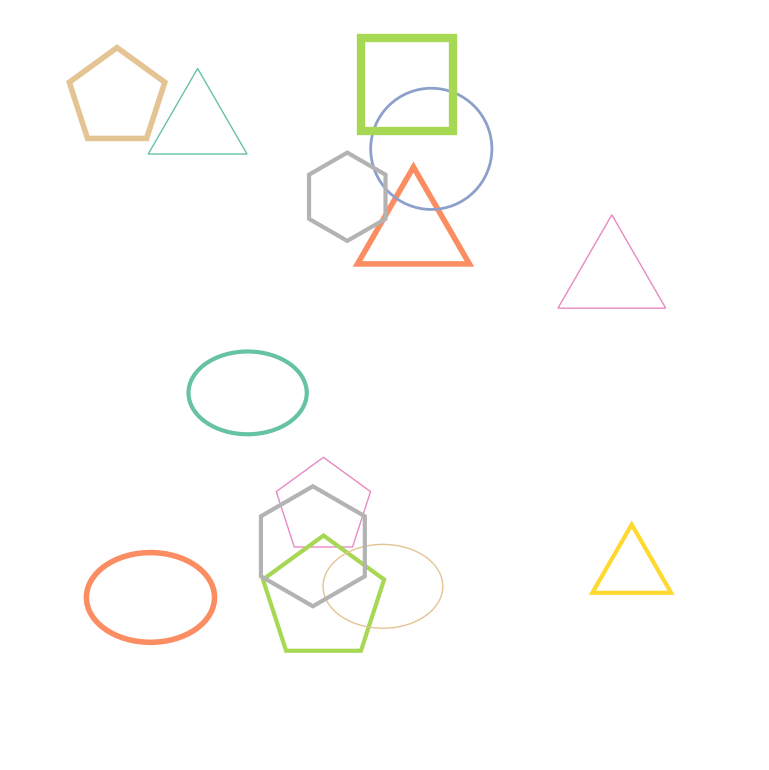[{"shape": "triangle", "thickness": 0.5, "radius": 0.37, "center": [0.257, 0.837]}, {"shape": "oval", "thickness": 1.5, "radius": 0.38, "center": [0.322, 0.49]}, {"shape": "triangle", "thickness": 2, "radius": 0.42, "center": [0.537, 0.699]}, {"shape": "oval", "thickness": 2, "radius": 0.42, "center": [0.195, 0.224]}, {"shape": "circle", "thickness": 1, "radius": 0.39, "center": [0.56, 0.807]}, {"shape": "triangle", "thickness": 0.5, "radius": 0.4, "center": [0.795, 0.64]}, {"shape": "pentagon", "thickness": 0.5, "radius": 0.32, "center": [0.42, 0.342]}, {"shape": "square", "thickness": 3, "radius": 0.3, "center": [0.529, 0.89]}, {"shape": "pentagon", "thickness": 1.5, "radius": 0.41, "center": [0.42, 0.222]}, {"shape": "triangle", "thickness": 1.5, "radius": 0.3, "center": [0.82, 0.26]}, {"shape": "oval", "thickness": 0.5, "radius": 0.39, "center": [0.497, 0.239]}, {"shape": "pentagon", "thickness": 2, "radius": 0.33, "center": [0.152, 0.873]}, {"shape": "hexagon", "thickness": 1.5, "radius": 0.29, "center": [0.451, 0.744]}, {"shape": "hexagon", "thickness": 1.5, "radius": 0.39, "center": [0.406, 0.291]}]